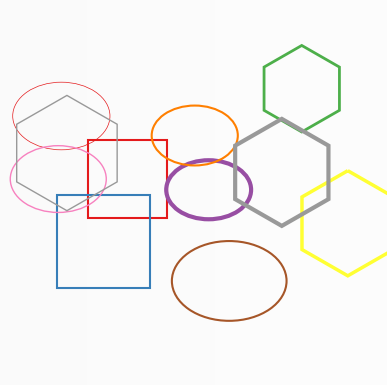[{"shape": "oval", "thickness": 0.5, "radius": 0.63, "center": [0.158, 0.699]}, {"shape": "square", "thickness": 1.5, "radius": 0.51, "center": [0.329, 0.535]}, {"shape": "square", "thickness": 1.5, "radius": 0.6, "center": [0.267, 0.373]}, {"shape": "hexagon", "thickness": 2, "radius": 0.56, "center": [0.779, 0.77]}, {"shape": "oval", "thickness": 3, "radius": 0.55, "center": [0.539, 0.507]}, {"shape": "oval", "thickness": 1.5, "radius": 0.56, "center": [0.503, 0.648]}, {"shape": "hexagon", "thickness": 2.5, "radius": 0.68, "center": [0.898, 0.42]}, {"shape": "oval", "thickness": 1.5, "radius": 0.74, "center": [0.592, 0.27]}, {"shape": "oval", "thickness": 1, "radius": 0.62, "center": [0.15, 0.535]}, {"shape": "hexagon", "thickness": 3, "radius": 0.69, "center": [0.727, 0.552]}, {"shape": "hexagon", "thickness": 1, "radius": 0.75, "center": [0.173, 0.602]}]